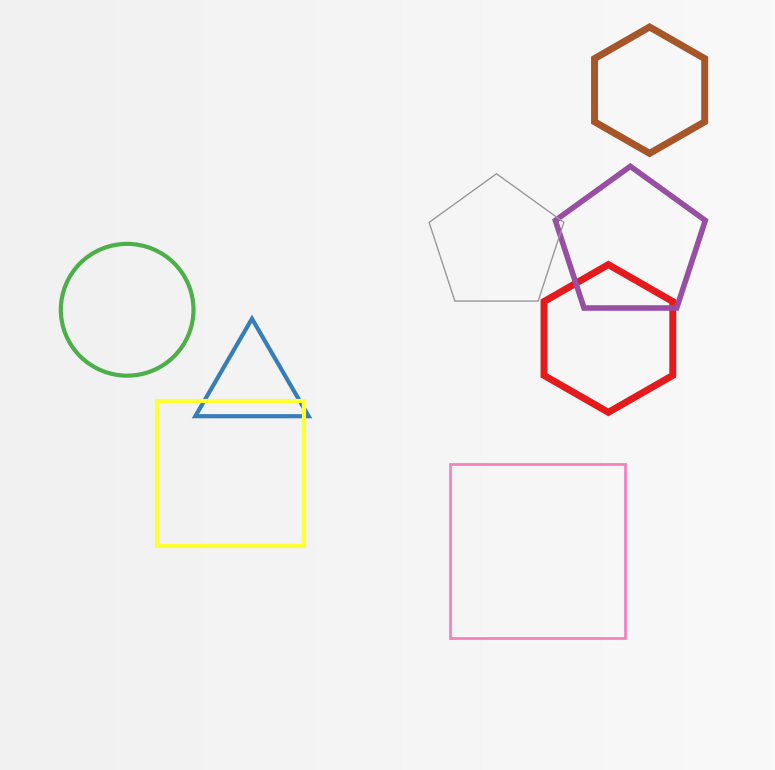[{"shape": "hexagon", "thickness": 2.5, "radius": 0.48, "center": [0.785, 0.56]}, {"shape": "triangle", "thickness": 1.5, "radius": 0.42, "center": [0.325, 0.502]}, {"shape": "circle", "thickness": 1.5, "radius": 0.43, "center": [0.164, 0.598]}, {"shape": "pentagon", "thickness": 2, "radius": 0.51, "center": [0.813, 0.682]}, {"shape": "square", "thickness": 1.5, "radius": 0.47, "center": [0.297, 0.385]}, {"shape": "hexagon", "thickness": 2.5, "radius": 0.41, "center": [0.838, 0.883]}, {"shape": "square", "thickness": 1, "radius": 0.56, "center": [0.693, 0.284]}, {"shape": "pentagon", "thickness": 0.5, "radius": 0.46, "center": [0.641, 0.683]}]